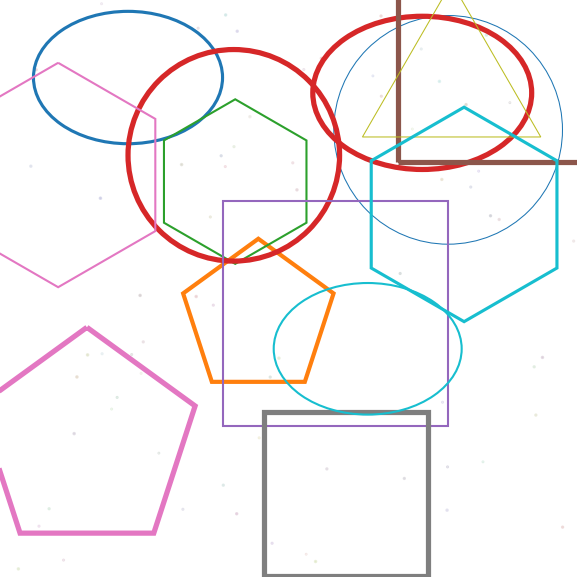[{"shape": "oval", "thickness": 1.5, "radius": 0.82, "center": [0.222, 0.865]}, {"shape": "circle", "thickness": 0.5, "radius": 0.99, "center": [0.776, 0.774]}, {"shape": "pentagon", "thickness": 2, "radius": 0.68, "center": [0.447, 0.449]}, {"shape": "hexagon", "thickness": 1, "radius": 0.71, "center": [0.407, 0.685]}, {"shape": "circle", "thickness": 2.5, "radius": 0.92, "center": [0.405, 0.73]}, {"shape": "oval", "thickness": 2.5, "radius": 0.95, "center": [0.731, 0.838]}, {"shape": "square", "thickness": 1, "radius": 0.97, "center": [0.581, 0.456]}, {"shape": "square", "thickness": 2.5, "radius": 0.78, "center": [0.846, 0.875]}, {"shape": "pentagon", "thickness": 2.5, "radius": 0.99, "center": [0.15, 0.235]}, {"shape": "hexagon", "thickness": 1, "radius": 0.97, "center": [0.101, 0.696]}, {"shape": "square", "thickness": 2.5, "radius": 0.71, "center": [0.599, 0.144]}, {"shape": "triangle", "thickness": 0.5, "radius": 0.89, "center": [0.782, 0.851]}, {"shape": "hexagon", "thickness": 1.5, "radius": 0.93, "center": [0.804, 0.628]}, {"shape": "oval", "thickness": 1, "radius": 0.81, "center": [0.637, 0.395]}]